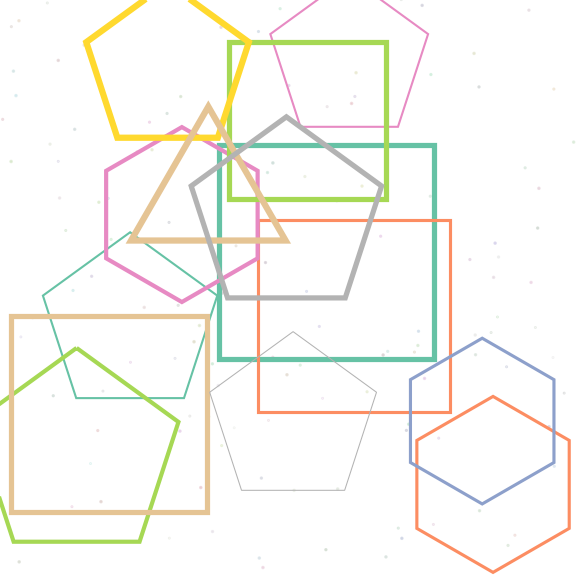[{"shape": "square", "thickness": 2.5, "radius": 0.93, "center": [0.565, 0.562]}, {"shape": "pentagon", "thickness": 1, "radius": 0.79, "center": [0.225, 0.438]}, {"shape": "hexagon", "thickness": 1.5, "radius": 0.76, "center": [0.854, 0.16]}, {"shape": "square", "thickness": 1.5, "radius": 0.83, "center": [0.613, 0.452]}, {"shape": "hexagon", "thickness": 1.5, "radius": 0.72, "center": [0.835, 0.27]}, {"shape": "hexagon", "thickness": 2, "radius": 0.76, "center": [0.315, 0.628]}, {"shape": "pentagon", "thickness": 1, "radius": 0.72, "center": [0.605, 0.896]}, {"shape": "square", "thickness": 2.5, "radius": 0.68, "center": [0.532, 0.79]}, {"shape": "pentagon", "thickness": 2, "radius": 0.93, "center": [0.133, 0.211]}, {"shape": "pentagon", "thickness": 3, "radius": 0.74, "center": [0.29, 0.88]}, {"shape": "triangle", "thickness": 3, "radius": 0.77, "center": [0.361, 0.66]}, {"shape": "square", "thickness": 2.5, "radius": 0.85, "center": [0.189, 0.282]}, {"shape": "pentagon", "thickness": 0.5, "radius": 0.76, "center": [0.508, 0.273]}, {"shape": "pentagon", "thickness": 2.5, "radius": 0.87, "center": [0.496, 0.623]}]